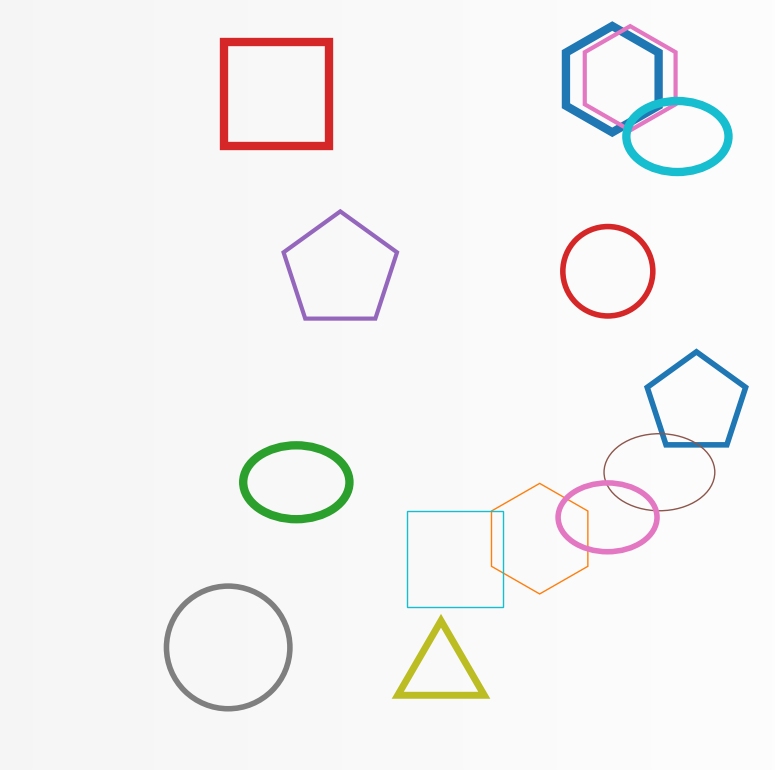[{"shape": "pentagon", "thickness": 2, "radius": 0.33, "center": [0.899, 0.476]}, {"shape": "hexagon", "thickness": 3, "radius": 0.35, "center": [0.79, 0.897]}, {"shape": "hexagon", "thickness": 0.5, "radius": 0.36, "center": [0.696, 0.3]}, {"shape": "oval", "thickness": 3, "radius": 0.34, "center": [0.382, 0.374]}, {"shape": "square", "thickness": 3, "radius": 0.34, "center": [0.357, 0.878]}, {"shape": "circle", "thickness": 2, "radius": 0.29, "center": [0.784, 0.648]}, {"shape": "pentagon", "thickness": 1.5, "radius": 0.38, "center": [0.439, 0.648]}, {"shape": "oval", "thickness": 0.5, "radius": 0.36, "center": [0.851, 0.387]}, {"shape": "hexagon", "thickness": 1.5, "radius": 0.34, "center": [0.813, 0.898]}, {"shape": "oval", "thickness": 2, "radius": 0.32, "center": [0.784, 0.328]}, {"shape": "circle", "thickness": 2, "radius": 0.4, "center": [0.294, 0.159]}, {"shape": "triangle", "thickness": 2.5, "radius": 0.32, "center": [0.569, 0.129]}, {"shape": "square", "thickness": 0.5, "radius": 0.31, "center": [0.587, 0.274]}, {"shape": "oval", "thickness": 3, "radius": 0.33, "center": [0.874, 0.823]}]